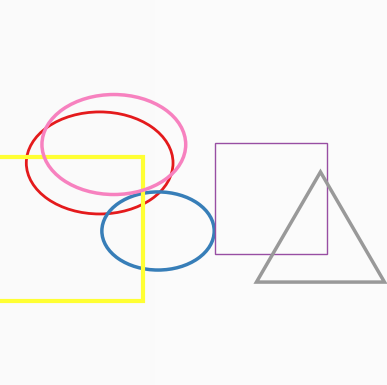[{"shape": "oval", "thickness": 2, "radius": 0.95, "center": [0.257, 0.577]}, {"shape": "oval", "thickness": 2.5, "radius": 0.72, "center": [0.408, 0.4]}, {"shape": "square", "thickness": 1, "radius": 0.72, "center": [0.698, 0.484]}, {"shape": "square", "thickness": 3, "radius": 0.94, "center": [0.181, 0.406]}, {"shape": "oval", "thickness": 2.5, "radius": 0.93, "center": [0.294, 0.625]}, {"shape": "triangle", "thickness": 2.5, "radius": 0.95, "center": [0.827, 0.363]}]